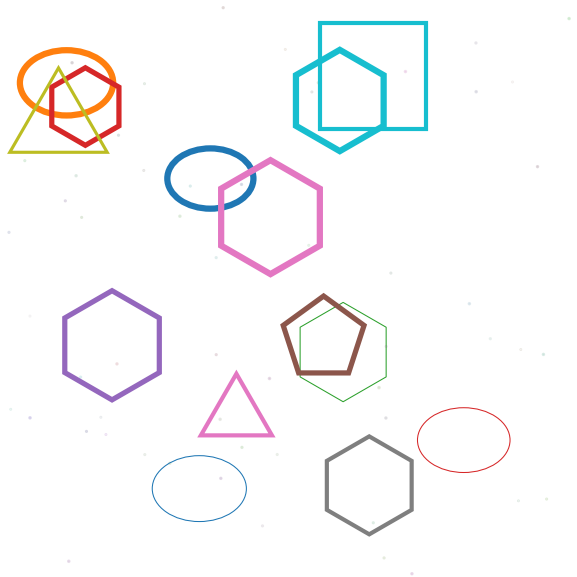[{"shape": "oval", "thickness": 3, "radius": 0.37, "center": [0.364, 0.69]}, {"shape": "oval", "thickness": 0.5, "radius": 0.41, "center": [0.345, 0.153]}, {"shape": "oval", "thickness": 3, "radius": 0.4, "center": [0.115, 0.856]}, {"shape": "hexagon", "thickness": 0.5, "radius": 0.43, "center": [0.594, 0.389]}, {"shape": "hexagon", "thickness": 2.5, "radius": 0.34, "center": [0.148, 0.815]}, {"shape": "oval", "thickness": 0.5, "radius": 0.4, "center": [0.803, 0.237]}, {"shape": "hexagon", "thickness": 2.5, "radius": 0.47, "center": [0.194, 0.401]}, {"shape": "pentagon", "thickness": 2.5, "radius": 0.37, "center": [0.56, 0.413]}, {"shape": "hexagon", "thickness": 3, "radius": 0.49, "center": [0.468, 0.623]}, {"shape": "triangle", "thickness": 2, "radius": 0.36, "center": [0.409, 0.281]}, {"shape": "hexagon", "thickness": 2, "radius": 0.42, "center": [0.639, 0.159]}, {"shape": "triangle", "thickness": 1.5, "radius": 0.49, "center": [0.101, 0.784]}, {"shape": "hexagon", "thickness": 3, "radius": 0.44, "center": [0.588, 0.825]}, {"shape": "square", "thickness": 2, "radius": 0.46, "center": [0.646, 0.867]}]